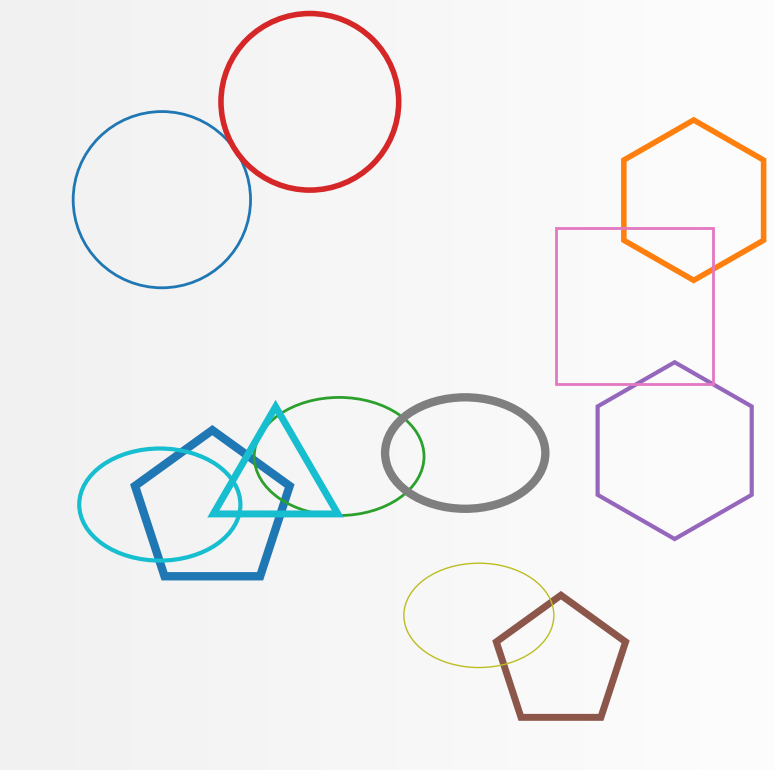[{"shape": "pentagon", "thickness": 3, "radius": 0.52, "center": [0.274, 0.336]}, {"shape": "circle", "thickness": 1, "radius": 0.57, "center": [0.209, 0.741]}, {"shape": "hexagon", "thickness": 2, "radius": 0.52, "center": [0.895, 0.74]}, {"shape": "oval", "thickness": 1, "radius": 0.55, "center": [0.438, 0.407]}, {"shape": "circle", "thickness": 2, "radius": 0.57, "center": [0.4, 0.868]}, {"shape": "hexagon", "thickness": 1.5, "radius": 0.57, "center": [0.871, 0.415]}, {"shape": "pentagon", "thickness": 2.5, "radius": 0.44, "center": [0.724, 0.139]}, {"shape": "square", "thickness": 1, "radius": 0.51, "center": [0.819, 0.602]}, {"shape": "oval", "thickness": 3, "radius": 0.52, "center": [0.6, 0.412]}, {"shape": "oval", "thickness": 0.5, "radius": 0.48, "center": [0.618, 0.201]}, {"shape": "triangle", "thickness": 2.5, "radius": 0.46, "center": [0.356, 0.379]}, {"shape": "oval", "thickness": 1.5, "radius": 0.52, "center": [0.206, 0.345]}]